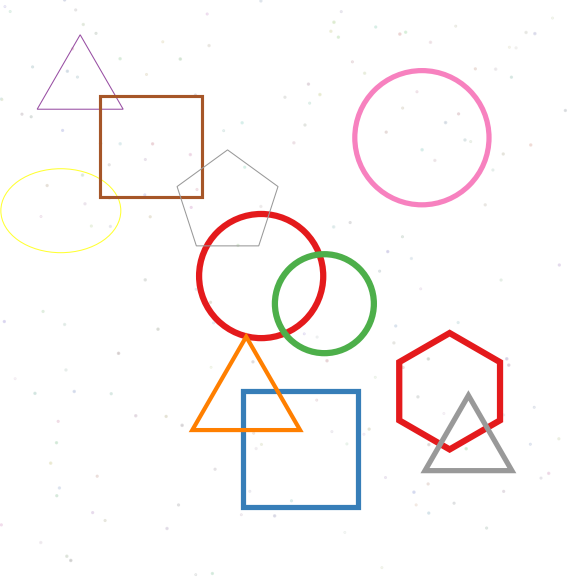[{"shape": "hexagon", "thickness": 3, "radius": 0.5, "center": [0.779, 0.322]}, {"shape": "circle", "thickness": 3, "radius": 0.54, "center": [0.452, 0.521]}, {"shape": "square", "thickness": 2.5, "radius": 0.5, "center": [0.52, 0.222]}, {"shape": "circle", "thickness": 3, "radius": 0.43, "center": [0.562, 0.473]}, {"shape": "triangle", "thickness": 0.5, "radius": 0.43, "center": [0.139, 0.853]}, {"shape": "triangle", "thickness": 2, "radius": 0.54, "center": [0.426, 0.308]}, {"shape": "oval", "thickness": 0.5, "radius": 0.52, "center": [0.105, 0.634]}, {"shape": "square", "thickness": 1.5, "radius": 0.44, "center": [0.261, 0.746]}, {"shape": "circle", "thickness": 2.5, "radius": 0.58, "center": [0.731, 0.761]}, {"shape": "pentagon", "thickness": 0.5, "radius": 0.46, "center": [0.394, 0.648]}, {"shape": "triangle", "thickness": 2.5, "radius": 0.43, "center": [0.811, 0.228]}]